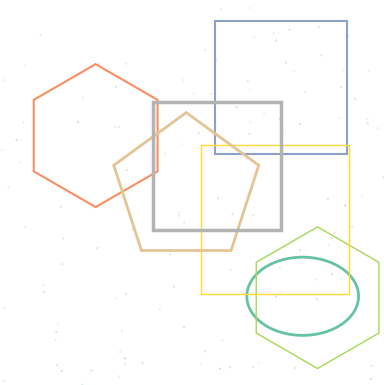[{"shape": "oval", "thickness": 2, "radius": 0.73, "center": [0.786, 0.23]}, {"shape": "hexagon", "thickness": 1.5, "radius": 0.93, "center": [0.248, 0.648]}, {"shape": "square", "thickness": 1.5, "radius": 0.86, "center": [0.73, 0.773]}, {"shape": "hexagon", "thickness": 1, "radius": 0.92, "center": [0.825, 0.227]}, {"shape": "square", "thickness": 1, "radius": 0.96, "center": [0.714, 0.43]}, {"shape": "pentagon", "thickness": 2, "radius": 0.99, "center": [0.484, 0.51]}, {"shape": "square", "thickness": 2.5, "radius": 0.83, "center": [0.562, 0.569]}]